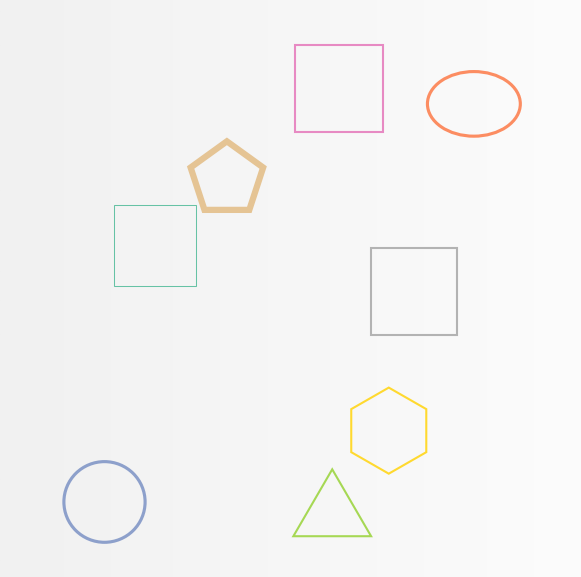[{"shape": "square", "thickness": 0.5, "radius": 0.35, "center": [0.267, 0.574]}, {"shape": "oval", "thickness": 1.5, "radius": 0.4, "center": [0.815, 0.819]}, {"shape": "circle", "thickness": 1.5, "radius": 0.35, "center": [0.18, 0.13]}, {"shape": "square", "thickness": 1, "radius": 0.38, "center": [0.583, 0.846]}, {"shape": "triangle", "thickness": 1, "radius": 0.39, "center": [0.572, 0.109]}, {"shape": "hexagon", "thickness": 1, "radius": 0.37, "center": [0.669, 0.253]}, {"shape": "pentagon", "thickness": 3, "radius": 0.33, "center": [0.39, 0.689]}, {"shape": "square", "thickness": 1, "radius": 0.37, "center": [0.712, 0.494]}]